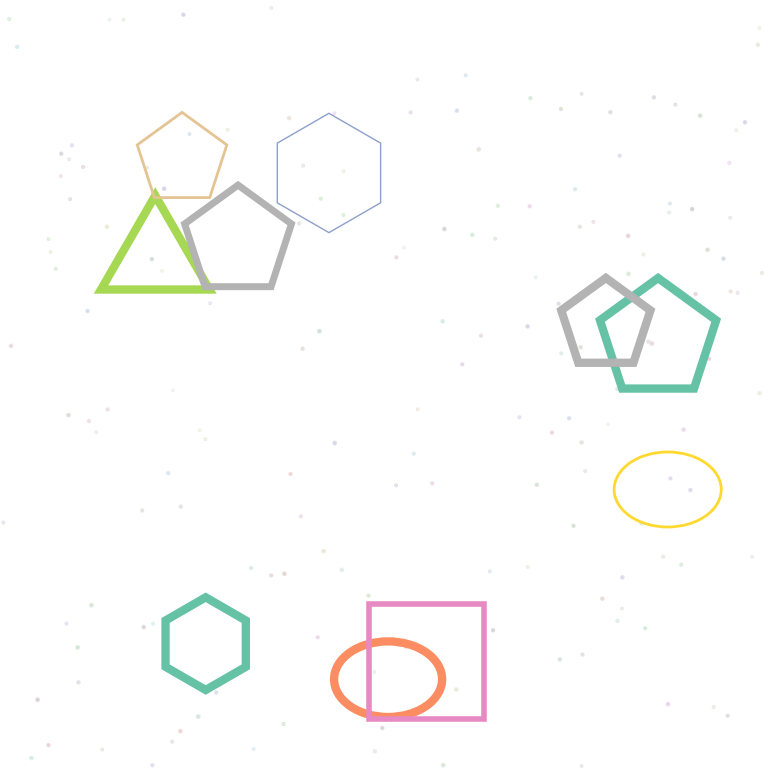[{"shape": "pentagon", "thickness": 3, "radius": 0.4, "center": [0.855, 0.56]}, {"shape": "hexagon", "thickness": 3, "radius": 0.3, "center": [0.267, 0.164]}, {"shape": "oval", "thickness": 3, "radius": 0.35, "center": [0.504, 0.118]}, {"shape": "hexagon", "thickness": 0.5, "radius": 0.39, "center": [0.427, 0.775]}, {"shape": "square", "thickness": 2, "radius": 0.37, "center": [0.554, 0.141]}, {"shape": "triangle", "thickness": 3, "radius": 0.41, "center": [0.202, 0.665]}, {"shape": "oval", "thickness": 1, "radius": 0.35, "center": [0.867, 0.364]}, {"shape": "pentagon", "thickness": 1, "radius": 0.31, "center": [0.236, 0.793]}, {"shape": "pentagon", "thickness": 2.5, "radius": 0.36, "center": [0.309, 0.687]}, {"shape": "pentagon", "thickness": 3, "radius": 0.3, "center": [0.787, 0.578]}]